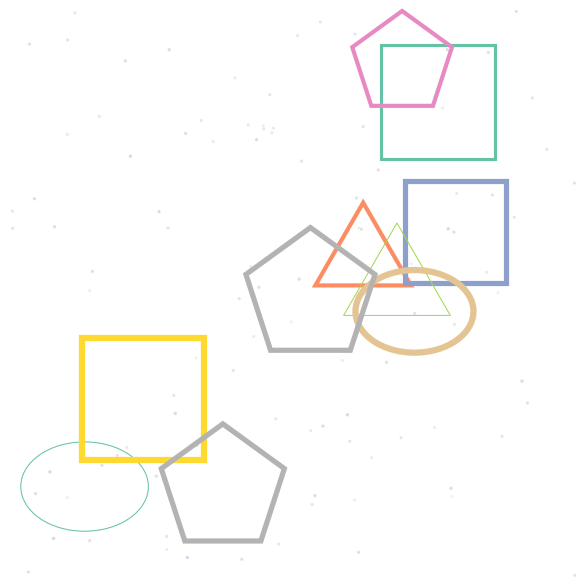[{"shape": "oval", "thickness": 0.5, "radius": 0.55, "center": [0.146, 0.157]}, {"shape": "square", "thickness": 1.5, "radius": 0.49, "center": [0.759, 0.822]}, {"shape": "triangle", "thickness": 2, "radius": 0.48, "center": [0.629, 0.553]}, {"shape": "square", "thickness": 2.5, "radius": 0.44, "center": [0.789, 0.598]}, {"shape": "pentagon", "thickness": 2, "radius": 0.45, "center": [0.696, 0.889]}, {"shape": "triangle", "thickness": 0.5, "radius": 0.53, "center": [0.687, 0.506]}, {"shape": "square", "thickness": 3, "radius": 0.53, "center": [0.248, 0.308]}, {"shape": "oval", "thickness": 3, "radius": 0.51, "center": [0.718, 0.46]}, {"shape": "pentagon", "thickness": 2.5, "radius": 0.59, "center": [0.538, 0.488]}, {"shape": "pentagon", "thickness": 2.5, "radius": 0.56, "center": [0.386, 0.153]}]